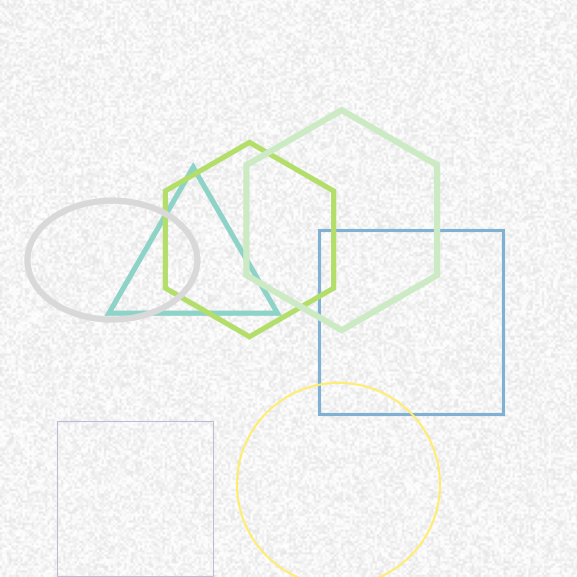[{"shape": "triangle", "thickness": 2.5, "radius": 0.84, "center": [0.335, 0.541]}, {"shape": "square", "thickness": 0.5, "radius": 0.67, "center": [0.233, 0.136]}, {"shape": "square", "thickness": 1.5, "radius": 0.79, "center": [0.712, 0.442]}, {"shape": "hexagon", "thickness": 2.5, "radius": 0.84, "center": [0.432, 0.584]}, {"shape": "oval", "thickness": 3, "radius": 0.74, "center": [0.195, 0.549]}, {"shape": "hexagon", "thickness": 3, "radius": 0.95, "center": [0.592, 0.618]}, {"shape": "circle", "thickness": 1, "radius": 0.88, "center": [0.586, 0.16]}]